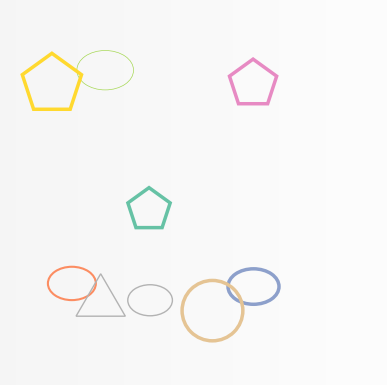[{"shape": "pentagon", "thickness": 2.5, "radius": 0.29, "center": [0.385, 0.455]}, {"shape": "oval", "thickness": 1.5, "radius": 0.31, "center": [0.185, 0.264]}, {"shape": "oval", "thickness": 2.5, "radius": 0.33, "center": [0.654, 0.256]}, {"shape": "pentagon", "thickness": 2.5, "radius": 0.32, "center": [0.653, 0.782]}, {"shape": "oval", "thickness": 0.5, "radius": 0.37, "center": [0.272, 0.818]}, {"shape": "pentagon", "thickness": 2.5, "radius": 0.4, "center": [0.134, 0.781]}, {"shape": "circle", "thickness": 2.5, "radius": 0.39, "center": [0.548, 0.193]}, {"shape": "oval", "thickness": 1, "radius": 0.29, "center": [0.387, 0.22]}, {"shape": "triangle", "thickness": 1, "radius": 0.37, "center": [0.26, 0.215]}]